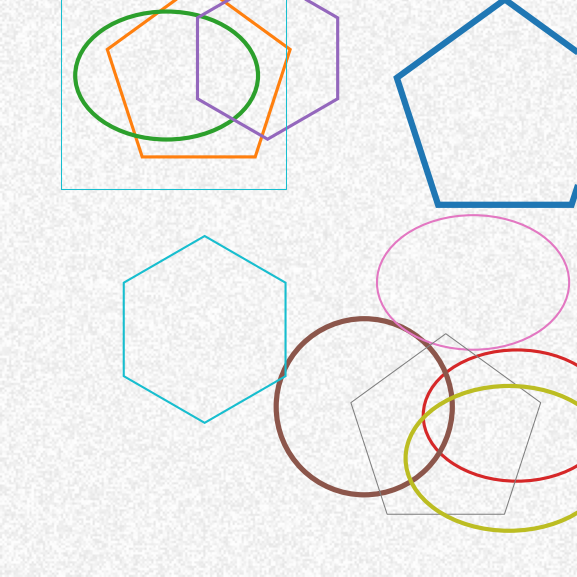[{"shape": "pentagon", "thickness": 3, "radius": 0.98, "center": [0.874, 0.804]}, {"shape": "pentagon", "thickness": 1.5, "radius": 0.83, "center": [0.344, 0.862]}, {"shape": "oval", "thickness": 2, "radius": 0.79, "center": [0.289, 0.868]}, {"shape": "oval", "thickness": 1.5, "radius": 0.81, "center": [0.895, 0.28]}, {"shape": "hexagon", "thickness": 1.5, "radius": 0.7, "center": [0.463, 0.898]}, {"shape": "circle", "thickness": 2.5, "radius": 0.76, "center": [0.631, 0.295]}, {"shape": "oval", "thickness": 1, "radius": 0.83, "center": [0.819, 0.51]}, {"shape": "pentagon", "thickness": 0.5, "radius": 0.86, "center": [0.772, 0.248]}, {"shape": "oval", "thickness": 2, "radius": 0.9, "center": [0.881, 0.205]}, {"shape": "hexagon", "thickness": 1, "radius": 0.81, "center": [0.354, 0.429]}, {"shape": "square", "thickness": 0.5, "radius": 0.97, "center": [0.3, 0.866]}]